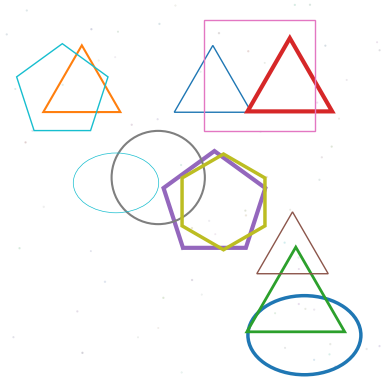[{"shape": "oval", "thickness": 2.5, "radius": 0.73, "center": [0.791, 0.129]}, {"shape": "triangle", "thickness": 1, "radius": 0.58, "center": [0.553, 0.766]}, {"shape": "triangle", "thickness": 1.5, "radius": 0.58, "center": [0.213, 0.767]}, {"shape": "triangle", "thickness": 2, "radius": 0.73, "center": [0.768, 0.211]}, {"shape": "triangle", "thickness": 3, "radius": 0.63, "center": [0.753, 0.774]}, {"shape": "pentagon", "thickness": 3, "radius": 0.69, "center": [0.557, 0.469]}, {"shape": "triangle", "thickness": 1, "radius": 0.54, "center": [0.76, 0.343]}, {"shape": "square", "thickness": 1, "radius": 0.72, "center": [0.673, 0.805]}, {"shape": "circle", "thickness": 1.5, "radius": 0.61, "center": [0.411, 0.539]}, {"shape": "hexagon", "thickness": 2.5, "radius": 0.62, "center": [0.581, 0.476]}, {"shape": "pentagon", "thickness": 1, "radius": 0.62, "center": [0.162, 0.762]}, {"shape": "oval", "thickness": 0.5, "radius": 0.55, "center": [0.301, 0.525]}]